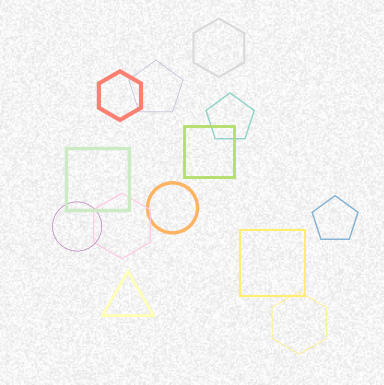[{"shape": "pentagon", "thickness": 1, "radius": 0.33, "center": [0.598, 0.693]}, {"shape": "triangle", "thickness": 2, "radius": 0.38, "center": [0.332, 0.218]}, {"shape": "pentagon", "thickness": 0.5, "radius": 0.37, "center": [0.405, 0.77]}, {"shape": "hexagon", "thickness": 3, "radius": 0.32, "center": [0.312, 0.752]}, {"shape": "pentagon", "thickness": 1, "radius": 0.31, "center": [0.87, 0.429]}, {"shape": "circle", "thickness": 2.5, "radius": 0.32, "center": [0.448, 0.46]}, {"shape": "square", "thickness": 2, "radius": 0.33, "center": [0.543, 0.606]}, {"shape": "hexagon", "thickness": 1, "radius": 0.42, "center": [0.317, 0.413]}, {"shape": "hexagon", "thickness": 1.5, "radius": 0.38, "center": [0.569, 0.876]}, {"shape": "circle", "thickness": 0.5, "radius": 0.32, "center": [0.2, 0.412]}, {"shape": "square", "thickness": 2.5, "radius": 0.41, "center": [0.253, 0.535]}, {"shape": "hexagon", "thickness": 0.5, "radius": 0.41, "center": [0.777, 0.161]}, {"shape": "square", "thickness": 1.5, "radius": 0.42, "center": [0.707, 0.317]}]